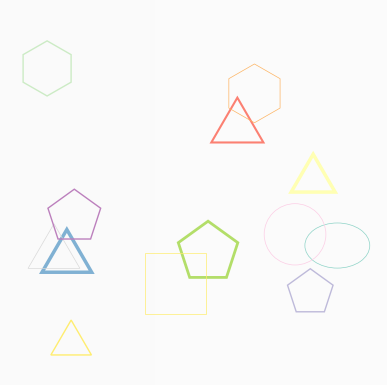[{"shape": "oval", "thickness": 0.5, "radius": 0.42, "center": [0.871, 0.362]}, {"shape": "triangle", "thickness": 2.5, "radius": 0.33, "center": [0.808, 0.534]}, {"shape": "pentagon", "thickness": 1, "radius": 0.31, "center": [0.801, 0.24]}, {"shape": "triangle", "thickness": 1.5, "radius": 0.39, "center": [0.613, 0.669]}, {"shape": "triangle", "thickness": 2.5, "radius": 0.37, "center": [0.172, 0.33]}, {"shape": "hexagon", "thickness": 0.5, "radius": 0.38, "center": [0.657, 0.757]}, {"shape": "pentagon", "thickness": 2, "radius": 0.4, "center": [0.537, 0.345]}, {"shape": "circle", "thickness": 0.5, "radius": 0.4, "center": [0.761, 0.391]}, {"shape": "triangle", "thickness": 0.5, "radius": 0.39, "center": [0.139, 0.342]}, {"shape": "pentagon", "thickness": 1, "radius": 0.36, "center": [0.192, 0.437]}, {"shape": "hexagon", "thickness": 1, "radius": 0.36, "center": [0.122, 0.822]}, {"shape": "triangle", "thickness": 1, "radius": 0.3, "center": [0.184, 0.108]}, {"shape": "square", "thickness": 0.5, "radius": 0.39, "center": [0.452, 0.264]}]